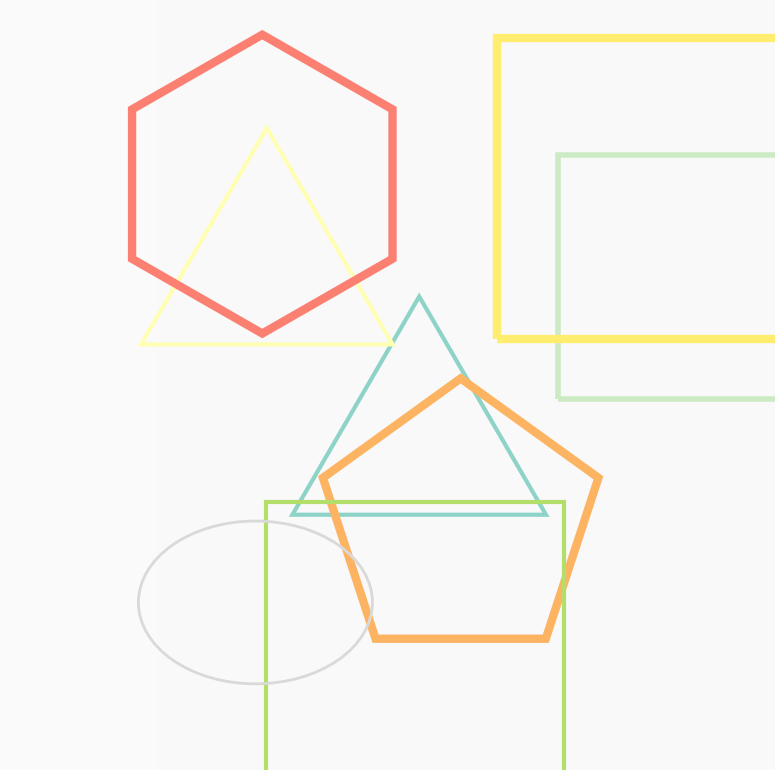[{"shape": "triangle", "thickness": 1.5, "radius": 0.94, "center": [0.541, 0.426]}, {"shape": "triangle", "thickness": 1.5, "radius": 0.94, "center": [0.344, 0.646]}, {"shape": "hexagon", "thickness": 3, "radius": 0.97, "center": [0.338, 0.761]}, {"shape": "pentagon", "thickness": 3, "radius": 0.93, "center": [0.594, 0.322]}, {"shape": "square", "thickness": 1.5, "radius": 0.96, "center": [0.536, 0.156]}, {"shape": "oval", "thickness": 1, "radius": 0.75, "center": [0.33, 0.218]}, {"shape": "square", "thickness": 2, "radius": 0.79, "center": [0.879, 0.64]}, {"shape": "square", "thickness": 3, "radius": 0.98, "center": [0.837, 0.755]}]